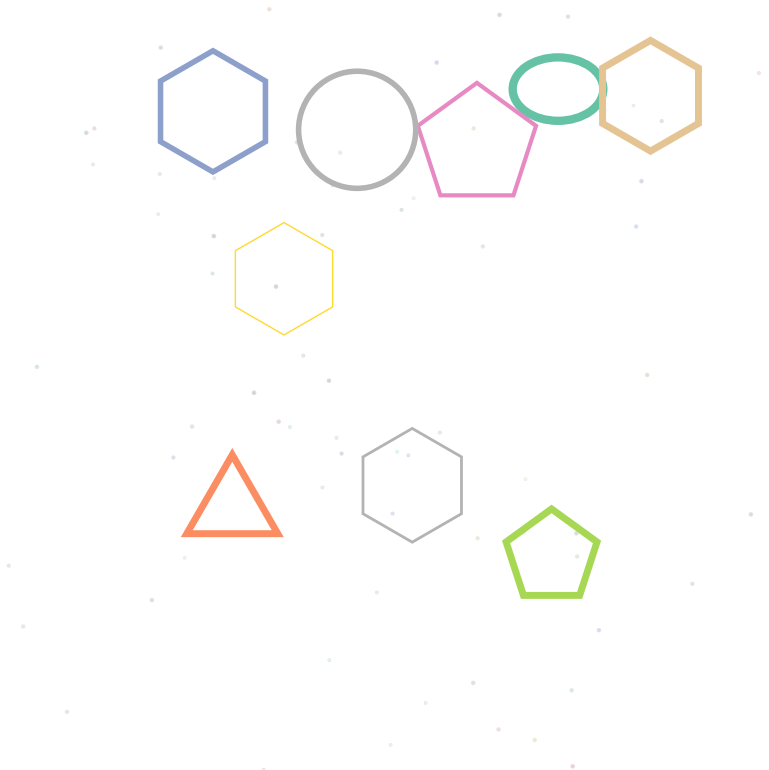[{"shape": "oval", "thickness": 3, "radius": 0.29, "center": [0.725, 0.884]}, {"shape": "triangle", "thickness": 2.5, "radius": 0.34, "center": [0.302, 0.341]}, {"shape": "hexagon", "thickness": 2, "radius": 0.39, "center": [0.277, 0.855]}, {"shape": "pentagon", "thickness": 1.5, "radius": 0.4, "center": [0.619, 0.812]}, {"shape": "pentagon", "thickness": 2.5, "radius": 0.31, "center": [0.716, 0.277]}, {"shape": "hexagon", "thickness": 0.5, "radius": 0.36, "center": [0.369, 0.638]}, {"shape": "hexagon", "thickness": 2.5, "radius": 0.36, "center": [0.845, 0.876]}, {"shape": "circle", "thickness": 2, "radius": 0.38, "center": [0.464, 0.831]}, {"shape": "hexagon", "thickness": 1, "radius": 0.37, "center": [0.535, 0.37]}]